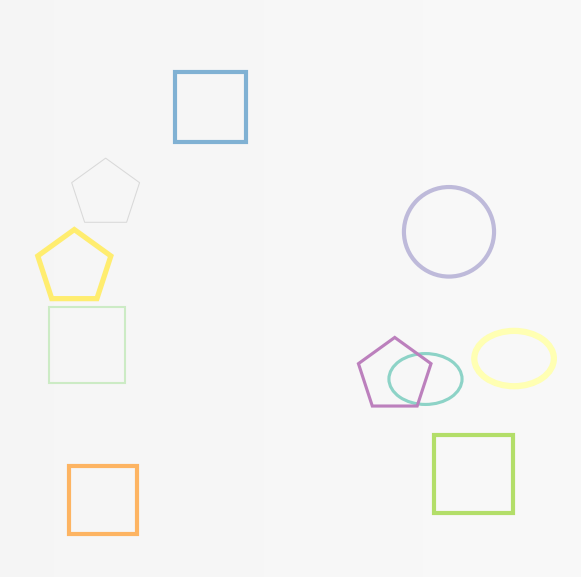[{"shape": "oval", "thickness": 1.5, "radius": 0.31, "center": [0.732, 0.343]}, {"shape": "oval", "thickness": 3, "radius": 0.34, "center": [0.884, 0.378]}, {"shape": "circle", "thickness": 2, "radius": 0.39, "center": [0.772, 0.598]}, {"shape": "square", "thickness": 2, "radius": 0.3, "center": [0.363, 0.813]}, {"shape": "square", "thickness": 2, "radius": 0.29, "center": [0.177, 0.134]}, {"shape": "square", "thickness": 2, "radius": 0.34, "center": [0.814, 0.179]}, {"shape": "pentagon", "thickness": 0.5, "radius": 0.31, "center": [0.182, 0.664]}, {"shape": "pentagon", "thickness": 1.5, "radius": 0.33, "center": [0.679, 0.349]}, {"shape": "square", "thickness": 1, "radius": 0.33, "center": [0.15, 0.401]}, {"shape": "pentagon", "thickness": 2.5, "radius": 0.33, "center": [0.128, 0.535]}]